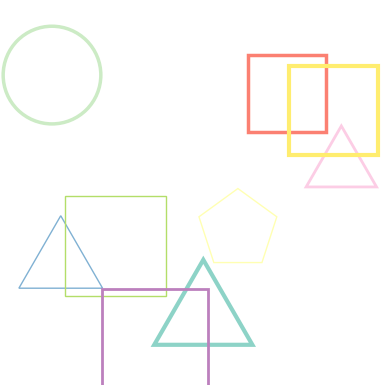[{"shape": "triangle", "thickness": 3, "radius": 0.74, "center": [0.528, 0.178]}, {"shape": "pentagon", "thickness": 1, "radius": 0.53, "center": [0.618, 0.404]}, {"shape": "square", "thickness": 2.5, "radius": 0.5, "center": [0.746, 0.757]}, {"shape": "triangle", "thickness": 1, "radius": 0.63, "center": [0.158, 0.314]}, {"shape": "square", "thickness": 1, "radius": 0.65, "center": [0.3, 0.361]}, {"shape": "triangle", "thickness": 2, "radius": 0.53, "center": [0.887, 0.567]}, {"shape": "square", "thickness": 2, "radius": 0.69, "center": [0.403, 0.113]}, {"shape": "circle", "thickness": 2.5, "radius": 0.63, "center": [0.135, 0.805]}, {"shape": "square", "thickness": 3, "radius": 0.58, "center": [0.867, 0.712]}]